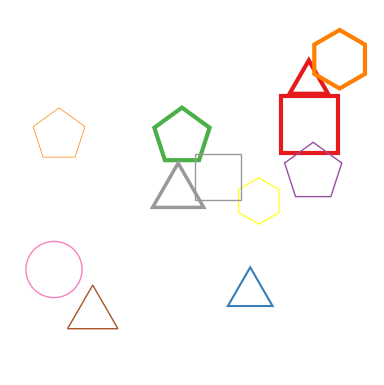[{"shape": "square", "thickness": 3, "radius": 0.37, "center": [0.803, 0.676]}, {"shape": "triangle", "thickness": 3, "radius": 0.29, "center": [0.802, 0.785]}, {"shape": "triangle", "thickness": 1.5, "radius": 0.34, "center": [0.65, 0.239]}, {"shape": "pentagon", "thickness": 3, "radius": 0.38, "center": [0.473, 0.645]}, {"shape": "pentagon", "thickness": 1, "radius": 0.39, "center": [0.814, 0.552]}, {"shape": "hexagon", "thickness": 3, "radius": 0.38, "center": [0.882, 0.846]}, {"shape": "pentagon", "thickness": 0.5, "radius": 0.35, "center": [0.153, 0.649]}, {"shape": "hexagon", "thickness": 1, "radius": 0.3, "center": [0.672, 0.478]}, {"shape": "triangle", "thickness": 1, "radius": 0.38, "center": [0.241, 0.184]}, {"shape": "circle", "thickness": 1, "radius": 0.36, "center": [0.14, 0.3]}, {"shape": "triangle", "thickness": 2.5, "radius": 0.38, "center": [0.463, 0.5]}, {"shape": "square", "thickness": 1, "radius": 0.3, "center": [0.565, 0.541]}]